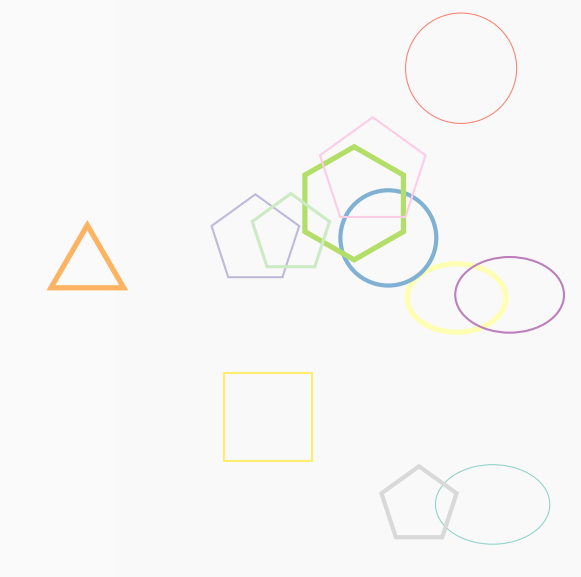[{"shape": "oval", "thickness": 0.5, "radius": 0.49, "center": [0.848, 0.126]}, {"shape": "oval", "thickness": 2.5, "radius": 0.42, "center": [0.786, 0.483]}, {"shape": "pentagon", "thickness": 1, "radius": 0.4, "center": [0.439, 0.583]}, {"shape": "circle", "thickness": 0.5, "radius": 0.48, "center": [0.793, 0.881]}, {"shape": "circle", "thickness": 2, "radius": 0.41, "center": [0.668, 0.587]}, {"shape": "triangle", "thickness": 2.5, "radius": 0.36, "center": [0.15, 0.537]}, {"shape": "hexagon", "thickness": 2.5, "radius": 0.49, "center": [0.609, 0.647]}, {"shape": "pentagon", "thickness": 1, "radius": 0.48, "center": [0.641, 0.701]}, {"shape": "pentagon", "thickness": 2, "radius": 0.34, "center": [0.721, 0.124]}, {"shape": "oval", "thickness": 1, "radius": 0.47, "center": [0.877, 0.489]}, {"shape": "pentagon", "thickness": 1.5, "radius": 0.35, "center": [0.5, 0.594]}, {"shape": "square", "thickness": 1, "radius": 0.38, "center": [0.461, 0.277]}]